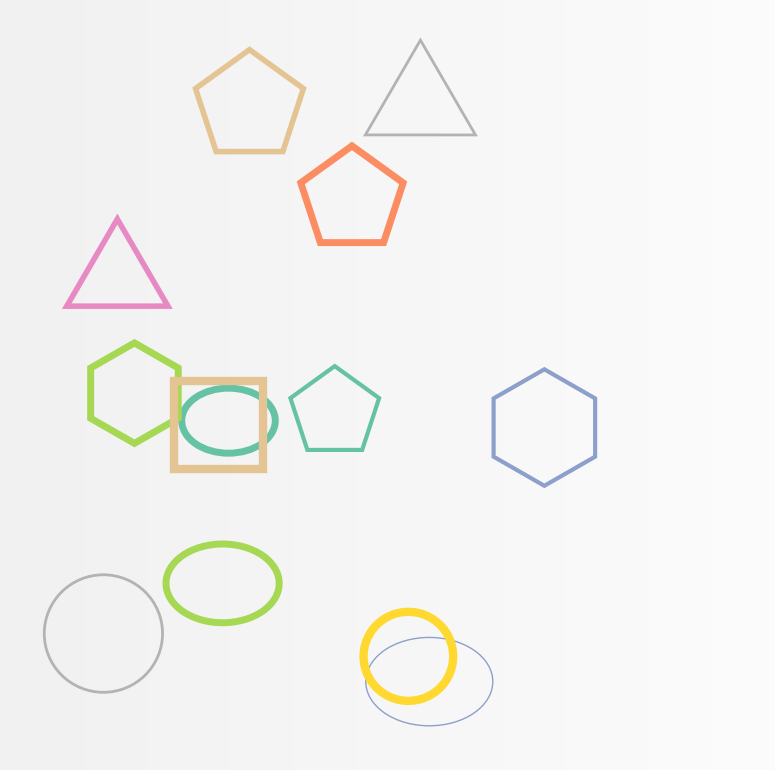[{"shape": "oval", "thickness": 2.5, "radius": 0.3, "center": [0.295, 0.454]}, {"shape": "pentagon", "thickness": 1.5, "radius": 0.3, "center": [0.432, 0.464]}, {"shape": "pentagon", "thickness": 2.5, "radius": 0.35, "center": [0.454, 0.741]}, {"shape": "oval", "thickness": 0.5, "radius": 0.41, "center": [0.554, 0.115]}, {"shape": "hexagon", "thickness": 1.5, "radius": 0.38, "center": [0.702, 0.445]}, {"shape": "triangle", "thickness": 2, "radius": 0.38, "center": [0.151, 0.64]}, {"shape": "oval", "thickness": 2.5, "radius": 0.37, "center": [0.287, 0.242]}, {"shape": "hexagon", "thickness": 2.5, "radius": 0.33, "center": [0.173, 0.489]}, {"shape": "circle", "thickness": 3, "radius": 0.29, "center": [0.527, 0.148]}, {"shape": "square", "thickness": 3, "radius": 0.29, "center": [0.282, 0.448]}, {"shape": "pentagon", "thickness": 2, "radius": 0.37, "center": [0.322, 0.862]}, {"shape": "triangle", "thickness": 1, "radius": 0.41, "center": [0.542, 0.866]}, {"shape": "circle", "thickness": 1, "radius": 0.38, "center": [0.133, 0.177]}]